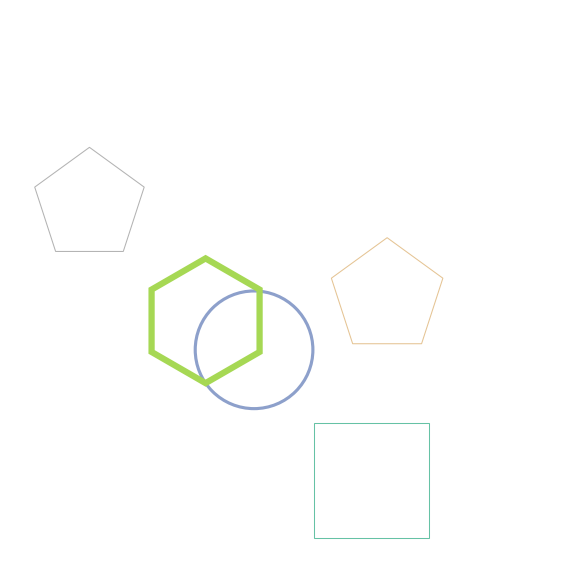[{"shape": "square", "thickness": 0.5, "radius": 0.5, "center": [0.644, 0.167]}, {"shape": "circle", "thickness": 1.5, "radius": 0.51, "center": [0.44, 0.393]}, {"shape": "hexagon", "thickness": 3, "radius": 0.54, "center": [0.356, 0.444]}, {"shape": "pentagon", "thickness": 0.5, "radius": 0.51, "center": [0.67, 0.486]}, {"shape": "pentagon", "thickness": 0.5, "radius": 0.5, "center": [0.155, 0.644]}]